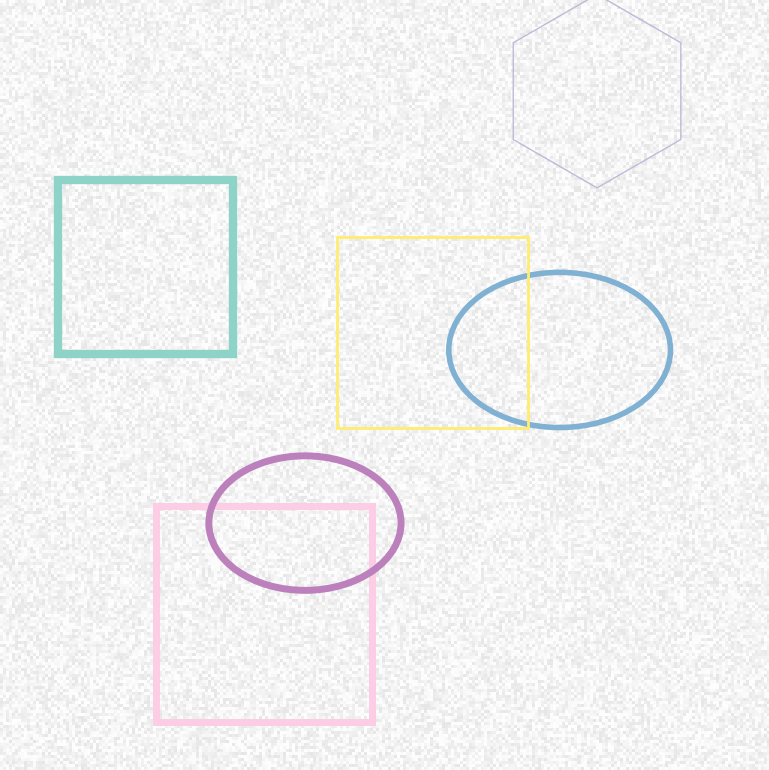[{"shape": "square", "thickness": 3, "radius": 0.57, "center": [0.189, 0.653]}, {"shape": "hexagon", "thickness": 0.5, "radius": 0.63, "center": [0.775, 0.882]}, {"shape": "oval", "thickness": 2, "radius": 0.72, "center": [0.727, 0.546]}, {"shape": "square", "thickness": 2.5, "radius": 0.7, "center": [0.343, 0.203]}, {"shape": "oval", "thickness": 2.5, "radius": 0.62, "center": [0.396, 0.321]}, {"shape": "square", "thickness": 1, "radius": 0.62, "center": [0.562, 0.569]}]